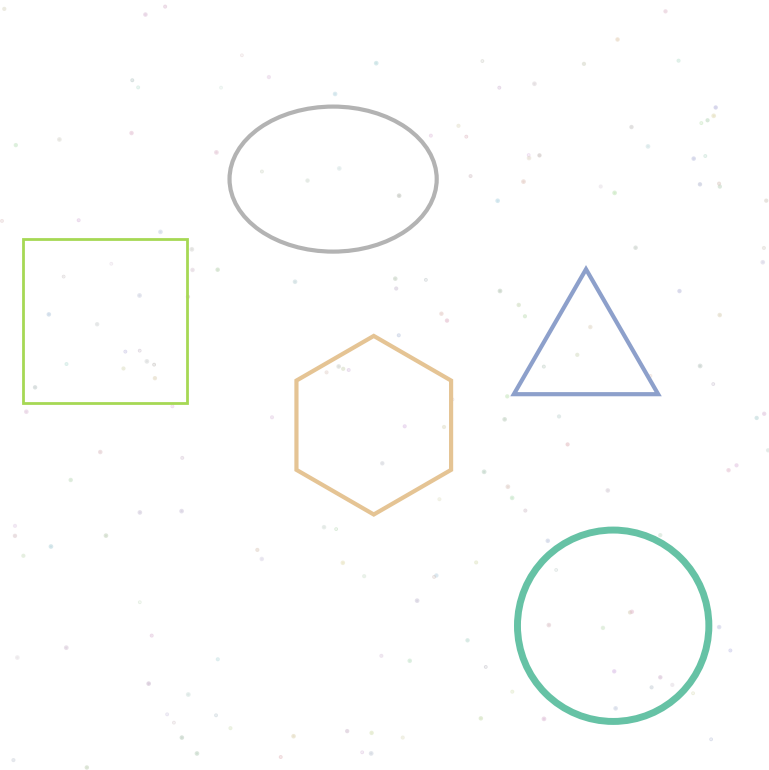[{"shape": "circle", "thickness": 2.5, "radius": 0.62, "center": [0.796, 0.187]}, {"shape": "triangle", "thickness": 1.5, "radius": 0.54, "center": [0.761, 0.542]}, {"shape": "square", "thickness": 1, "radius": 0.53, "center": [0.136, 0.583]}, {"shape": "hexagon", "thickness": 1.5, "radius": 0.58, "center": [0.485, 0.448]}, {"shape": "oval", "thickness": 1.5, "radius": 0.67, "center": [0.433, 0.767]}]